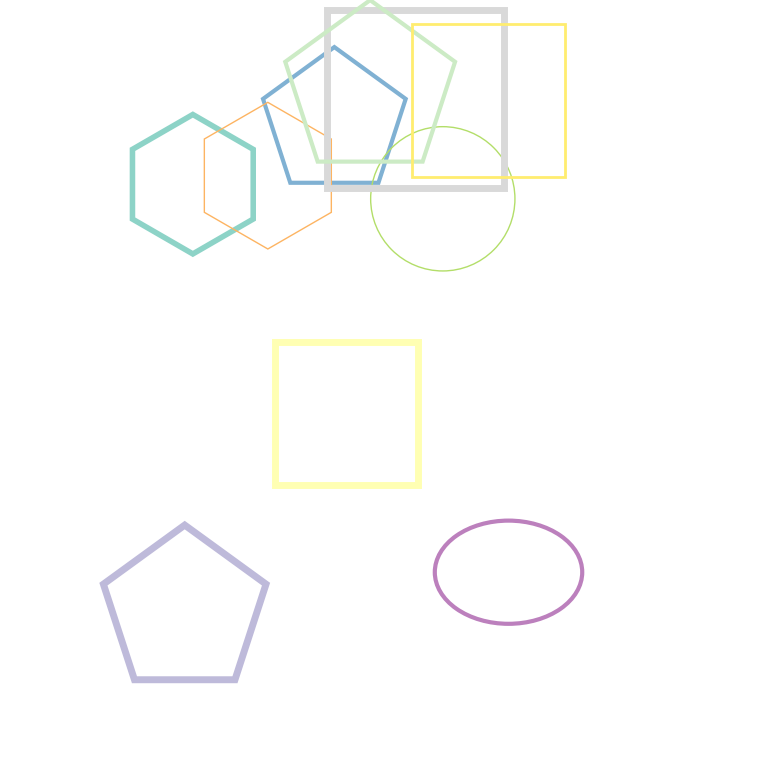[{"shape": "hexagon", "thickness": 2, "radius": 0.45, "center": [0.25, 0.761]}, {"shape": "square", "thickness": 2.5, "radius": 0.46, "center": [0.451, 0.463]}, {"shape": "pentagon", "thickness": 2.5, "radius": 0.56, "center": [0.24, 0.207]}, {"shape": "pentagon", "thickness": 1.5, "radius": 0.49, "center": [0.434, 0.841]}, {"shape": "hexagon", "thickness": 0.5, "radius": 0.48, "center": [0.348, 0.772]}, {"shape": "circle", "thickness": 0.5, "radius": 0.47, "center": [0.575, 0.742]}, {"shape": "square", "thickness": 2.5, "radius": 0.58, "center": [0.54, 0.871]}, {"shape": "oval", "thickness": 1.5, "radius": 0.48, "center": [0.66, 0.257]}, {"shape": "pentagon", "thickness": 1.5, "radius": 0.58, "center": [0.481, 0.884]}, {"shape": "square", "thickness": 1, "radius": 0.5, "center": [0.635, 0.869]}]